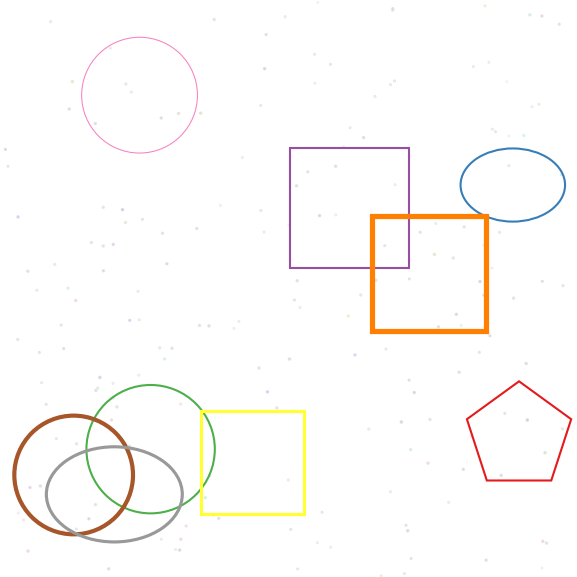[{"shape": "pentagon", "thickness": 1, "radius": 0.47, "center": [0.899, 0.244]}, {"shape": "oval", "thickness": 1, "radius": 0.45, "center": [0.888, 0.679]}, {"shape": "circle", "thickness": 1, "radius": 0.56, "center": [0.261, 0.221]}, {"shape": "square", "thickness": 1, "radius": 0.52, "center": [0.605, 0.639]}, {"shape": "square", "thickness": 2.5, "radius": 0.5, "center": [0.743, 0.526]}, {"shape": "square", "thickness": 1.5, "radius": 0.45, "center": [0.437, 0.198]}, {"shape": "circle", "thickness": 2, "radius": 0.51, "center": [0.128, 0.177]}, {"shape": "circle", "thickness": 0.5, "radius": 0.5, "center": [0.242, 0.834]}, {"shape": "oval", "thickness": 1.5, "radius": 0.59, "center": [0.198, 0.143]}]